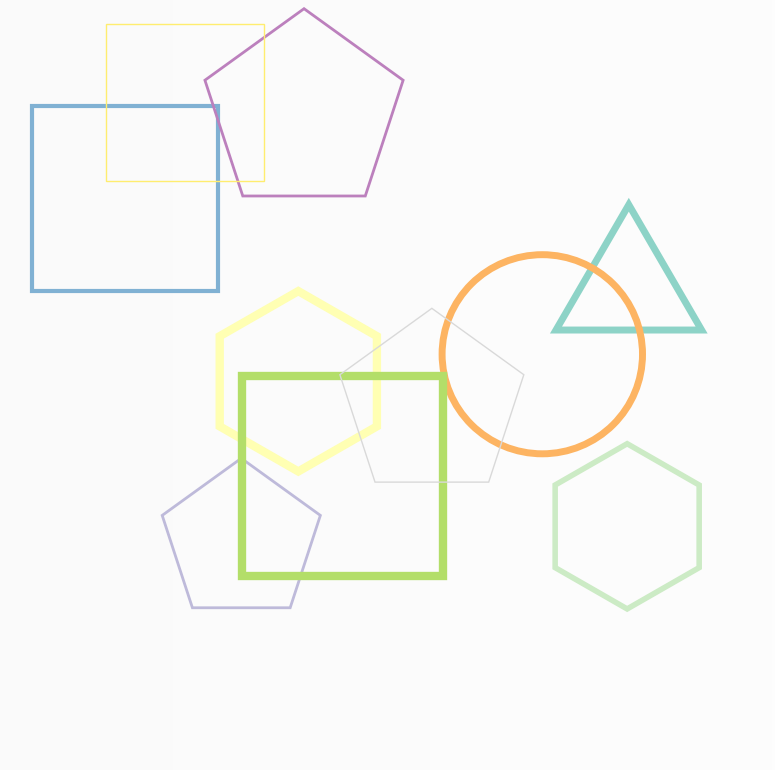[{"shape": "triangle", "thickness": 2.5, "radius": 0.54, "center": [0.811, 0.626]}, {"shape": "hexagon", "thickness": 3, "radius": 0.59, "center": [0.385, 0.505]}, {"shape": "pentagon", "thickness": 1, "radius": 0.54, "center": [0.311, 0.298]}, {"shape": "square", "thickness": 1.5, "radius": 0.6, "center": [0.161, 0.742]}, {"shape": "circle", "thickness": 2.5, "radius": 0.65, "center": [0.7, 0.54]}, {"shape": "square", "thickness": 3, "radius": 0.65, "center": [0.442, 0.382]}, {"shape": "pentagon", "thickness": 0.5, "radius": 0.62, "center": [0.557, 0.475]}, {"shape": "pentagon", "thickness": 1, "radius": 0.67, "center": [0.392, 0.854]}, {"shape": "hexagon", "thickness": 2, "radius": 0.54, "center": [0.809, 0.316]}, {"shape": "square", "thickness": 0.5, "radius": 0.51, "center": [0.239, 0.867]}]